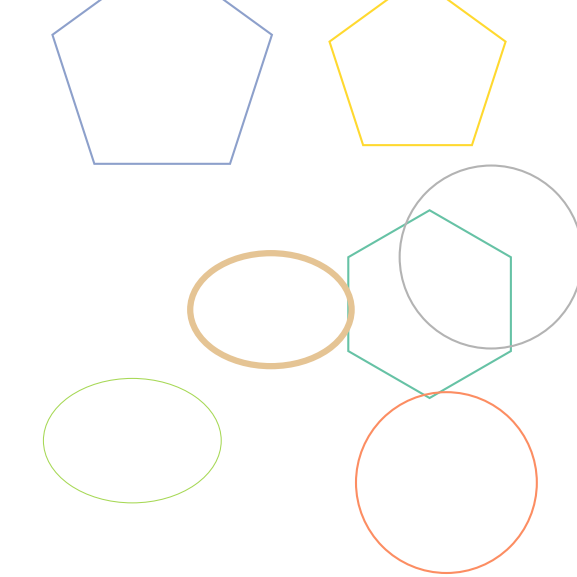[{"shape": "hexagon", "thickness": 1, "radius": 0.81, "center": [0.744, 0.472]}, {"shape": "circle", "thickness": 1, "radius": 0.78, "center": [0.773, 0.163]}, {"shape": "pentagon", "thickness": 1, "radius": 1.0, "center": [0.281, 0.877]}, {"shape": "oval", "thickness": 0.5, "radius": 0.77, "center": [0.229, 0.236]}, {"shape": "pentagon", "thickness": 1, "radius": 0.8, "center": [0.723, 0.877]}, {"shape": "oval", "thickness": 3, "radius": 0.7, "center": [0.469, 0.463]}, {"shape": "circle", "thickness": 1, "radius": 0.79, "center": [0.85, 0.554]}]